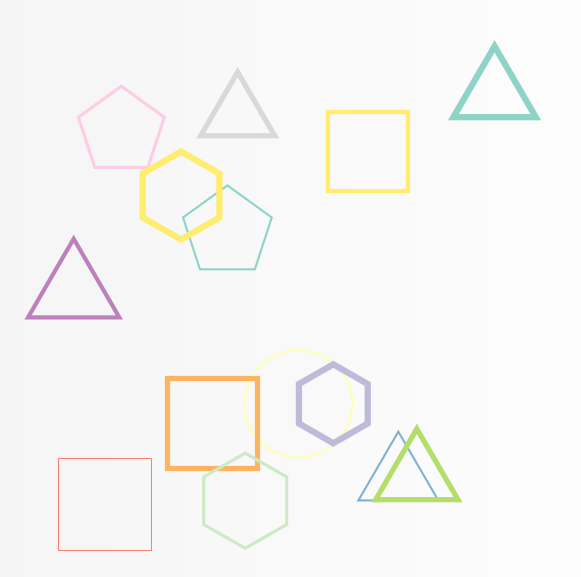[{"shape": "triangle", "thickness": 3, "radius": 0.41, "center": [0.851, 0.837]}, {"shape": "pentagon", "thickness": 1, "radius": 0.4, "center": [0.391, 0.598]}, {"shape": "circle", "thickness": 1, "radius": 0.46, "center": [0.514, 0.3]}, {"shape": "hexagon", "thickness": 3, "radius": 0.34, "center": [0.573, 0.3]}, {"shape": "square", "thickness": 0.5, "radius": 0.4, "center": [0.179, 0.127]}, {"shape": "triangle", "thickness": 1, "radius": 0.4, "center": [0.685, 0.172]}, {"shape": "square", "thickness": 2.5, "radius": 0.39, "center": [0.365, 0.267]}, {"shape": "triangle", "thickness": 2.5, "radius": 0.41, "center": [0.717, 0.175]}, {"shape": "pentagon", "thickness": 1.5, "radius": 0.39, "center": [0.209, 0.772]}, {"shape": "triangle", "thickness": 2.5, "radius": 0.37, "center": [0.409, 0.801]}, {"shape": "triangle", "thickness": 2, "radius": 0.45, "center": [0.127, 0.495]}, {"shape": "hexagon", "thickness": 1.5, "radius": 0.41, "center": [0.422, 0.132]}, {"shape": "square", "thickness": 2, "radius": 0.34, "center": [0.633, 0.736]}, {"shape": "hexagon", "thickness": 3, "radius": 0.38, "center": [0.311, 0.661]}]